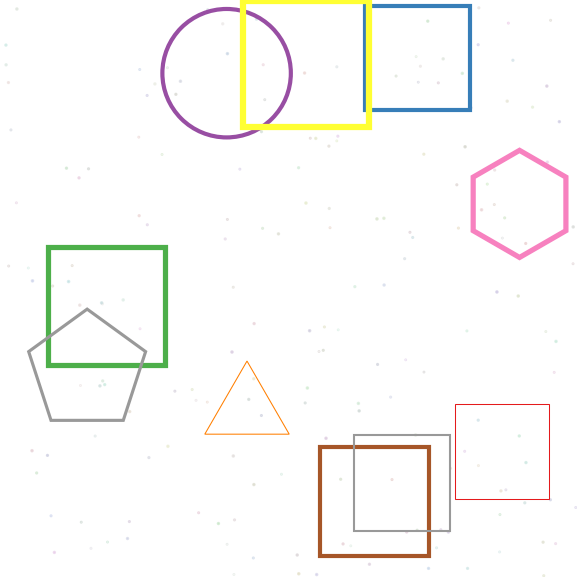[{"shape": "square", "thickness": 0.5, "radius": 0.41, "center": [0.869, 0.217]}, {"shape": "square", "thickness": 2, "radius": 0.45, "center": [0.723, 0.898]}, {"shape": "square", "thickness": 2.5, "radius": 0.51, "center": [0.184, 0.469]}, {"shape": "circle", "thickness": 2, "radius": 0.56, "center": [0.392, 0.872]}, {"shape": "triangle", "thickness": 0.5, "radius": 0.42, "center": [0.428, 0.29]}, {"shape": "square", "thickness": 3, "radius": 0.54, "center": [0.53, 0.889]}, {"shape": "square", "thickness": 2, "radius": 0.47, "center": [0.648, 0.131]}, {"shape": "hexagon", "thickness": 2.5, "radius": 0.46, "center": [0.9, 0.646]}, {"shape": "pentagon", "thickness": 1.5, "radius": 0.53, "center": [0.151, 0.357]}, {"shape": "square", "thickness": 1, "radius": 0.42, "center": [0.696, 0.163]}]